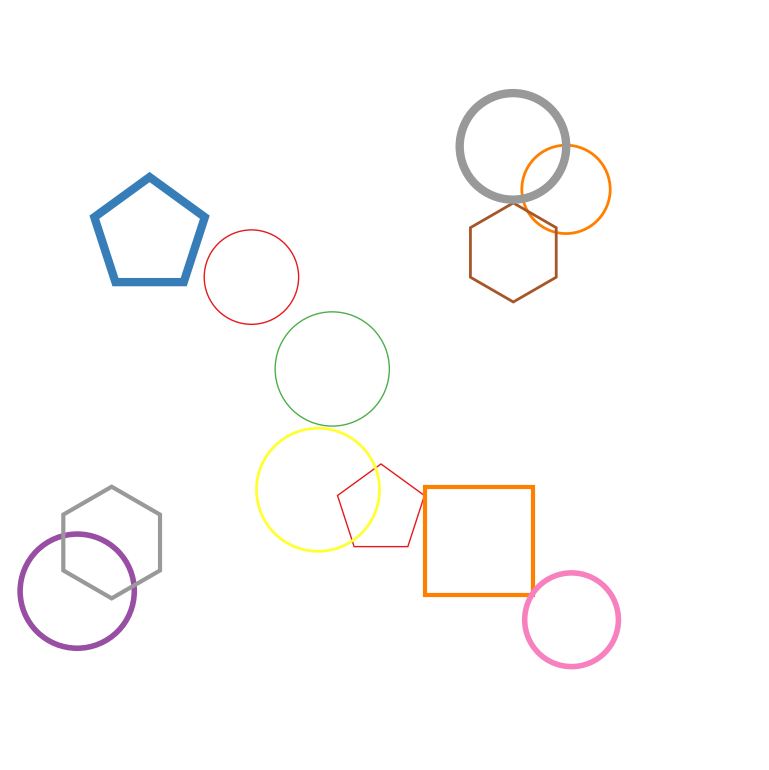[{"shape": "circle", "thickness": 0.5, "radius": 0.31, "center": [0.327, 0.64]}, {"shape": "pentagon", "thickness": 0.5, "radius": 0.3, "center": [0.495, 0.338]}, {"shape": "pentagon", "thickness": 3, "radius": 0.38, "center": [0.194, 0.695]}, {"shape": "circle", "thickness": 0.5, "radius": 0.37, "center": [0.431, 0.521]}, {"shape": "circle", "thickness": 2, "radius": 0.37, "center": [0.1, 0.232]}, {"shape": "circle", "thickness": 1, "radius": 0.29, "center": [0.735, 0.754]}, {"shape": "square", "thickness": 1.5, "radius": 0.35, "center": [0.622, 0.298]}, {"shape": "circle", "thickness": 1, "radius": 0.4, "center": [0.413, 0.364]}, {"shape": "hexagon", "thickness": 1, "radius": 0.32, "center": [0.667, 0.672]}, {"shape": "circle", "thickness": 2, "radius": 0.3, "center": [0.742, 0.195]}, {"shape": "circle", "thickness": 3, "radius": 0.35, "center": [0.666, 0.81]}, {"shape": "hexagon", "thickness": 1.5, "radius": 0.36, "center": [0.145, 0.295]}]